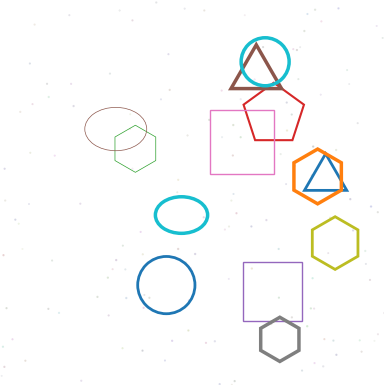[{"shape": "circle", "thickness": 2, "radius": 0.37, "center": [0.432, 0.259]}, {"shape": "triangle", "thickness": 2, "radius": 0.32, "center": [0.846, 0.537]}, {"shape": "hexagon", "thickness": 2.5, "radius": 0.36, "center": [0.825, 0.542]}, {"shape": "hexagon", "thickness": 0.5, "radius": 0.31, "center": [0.352, 0.614]}, {"shape": "pentagon", "thickness": 1.5, "radius": 0.41, "center": [0.711, 0.703]}, {"shape": "square", "thickness": 1, "radius": 0.38, "center": [0.707, 0.242]}, {"shape": "oval", "thickness": 0.5, "radius": 0.4, "center": [0.301, 0.665]}, {"shape": "triangle", "thickness": 2.5, "radius": 0.38, "center": [0.666, 0.808]}, {"shape": "square", "thickness": 1, "radius": 0.41, "center": [0.628, 0.631]}, {"shape": "hexagon", "thickness": 2.5, "radius": 0.29, "center": [0.727, 0.119]}, {"shape": "hexagon", "thickness": 2, "radius": 0.34, "center": [0.87, 0.369]}, {"shape": "circle", "thickness": 2.5, "radius": 0.31, "center": [0.689, 0.84]}, {"shape": "oval", "thickness": 2.5, "radius": 0.34, "center": [0.471, 0.441]}]